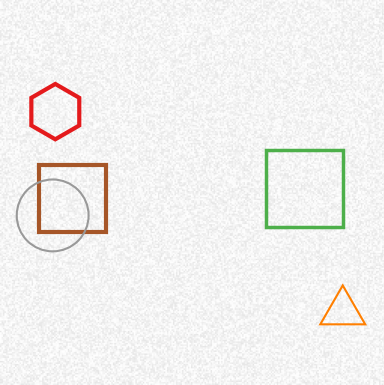[{"shape": "hexagon", "thickness": 3, "radius": 0.36, "center": [0.144, 0.71]}, {"shape": "square", "thickness": 2.5, "radius": 0.5, "center": [0.79, 0.509]}, {"shape": "triangle", "thickness": 1.5, "radius": 0.34, "center": [0.89, 0.191]}, {"shape": "square", "thickness": 3, "radius": 0.43, "center": [0.188, 0.484]}, {"shape": "circle", "thickness": 1.5, "radius": 0.47, "center": [0.137, 0.44]}]